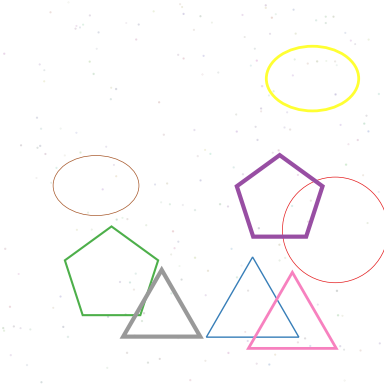[{"shape": "circle", "thickness": 0.5, "radius": 0.69, "center": [0.871, 0.403]}, {"shape": "triangle", "thickness": 1, "radius": 0.69, "center": [0.656, 0.194]}, {"shape": "pentagon", "thickness": 1.5, "radius": 0.64, "center": [0.29, 0.284]}, {"shape": "pentagon", "thickness": 3, "radius": 0.59, "center": [0.726, 0.48]}, {"shape": "oval", "thickness": 2, "radius": 0.6, "center": [0.812, 0.796]}, {"shape": "oval", "thickness": 0.5, "radius": 0.56, "center": [0.249, 0.518]}, {"shape": "triangle", "thickness": 2, "radius": 0.66, "center": [0.759, 0.161]}, {"shape": "triangle", "thickness": 3, "radius": 0.58, "center": [0.42, 0.183]}]